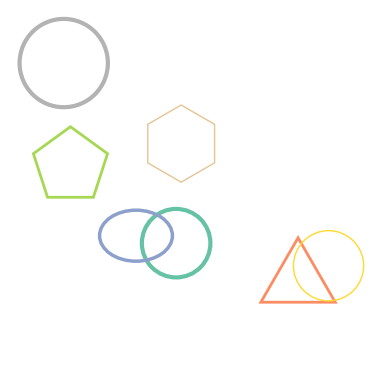[{"shape": "circle", "thickness": 3, "radius": 0.44, "center": [0.457, 0.368]}, {"shape": "triangle", "thickness": 2, "radius": 0.56, "center": [0.774, 0.271]}, {"shape": "oval", "thickness": 2.5, "radius": 0.47, "center": [0.353, 0.388]}, {"shape": "pentagon", "thickness": 2, "radius": 0.51, "center": [0.183, 0.57]}, {"shape": "circle", "thickness": 1, "radius": 0.46, "center": [0.853, 0.31]}, {"shape": "hexagon", "thickness": 1, "radius": 0.5, "center": [0.471, 0.627]}, {"shape": "circle", "thickness": 3, "radius": 0.57, "center": [0.166, 0.836]}]